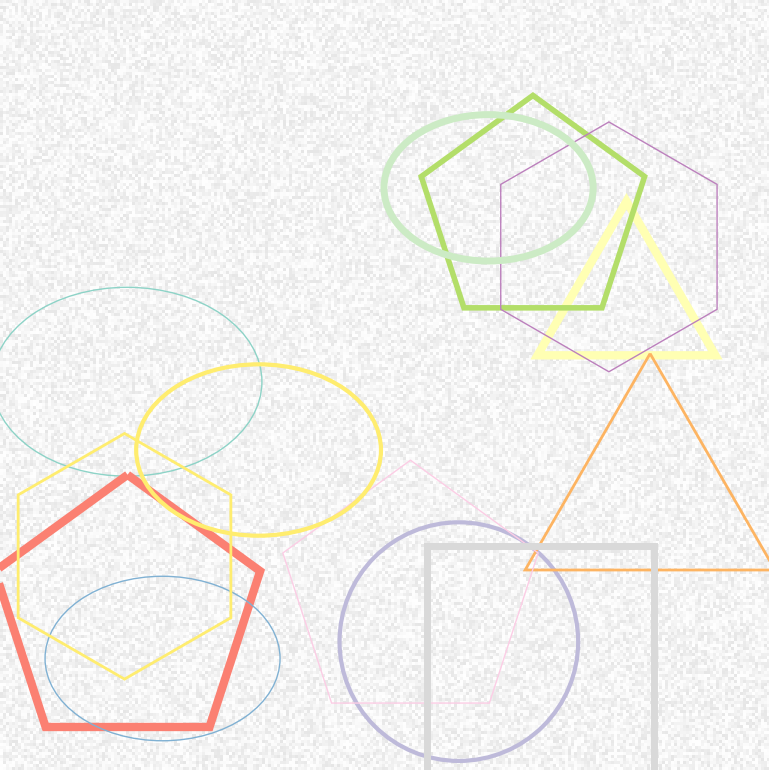[{"shape": "oval", "thickness": 0.5, "radius": 0.88, "center": [0.165, 0.504]}, {"shape": "triangle", "thickness": 3, "radius": 0.67, "center": [0.814, 0.605]}, {"shape": "circle", "thickness": 1.5, "radius": 0.77, "center": [0.596, 0.167]}, {"shape": "pentagon", "thickness": 3, "radius": 0.91, "center": [0.166, 0.202]}, {"shape": "oval", "thickness": 0.5, "radius": 0.76, "center": [0.211, 0.145]}, {"shape": "triangle", "thickness": 1, "radius": 0.94, "center": [0.844, 0.353]}, {"shape": "pentagon", "thickness": 2, "radius": 0.76, "center": [0.692, 0.724]}, {"shape": "pentagon", "thickness": 0.5, "radius": 0.87, "center": [0.533, 0.228]}, {"shape": "square", "thickness": 2.5, "radius": 0.74, "center": [0.702, 0.144]}, {"shape": "hexagon", "thickness": 0.5, "radius": 0.81, "center": [0.791, 0.679]}, {"shape": "oval", "thickness": 2.5, "radius": 0.68, "center": [0.635, 0.756]}, {"shape": "hexagon", "thickness": 1, "radius": 0.8, "center": [0.162, 0.278]}, {"shape": "oval", "thickness": 1.5, "radius": 0.79, "center": [0.336, 0.416]}]